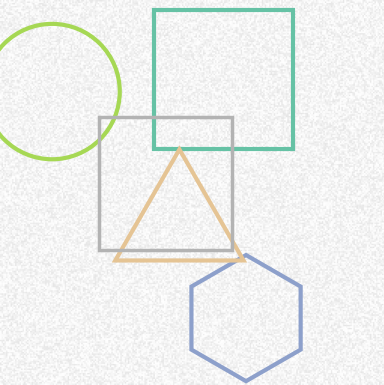[{"shape": "square", "thickness": 3, "radius": 0.9, "center": [0.581, 0.794]}, {"shape": "hexagon", "thickness": 3, "radius": 0.82, "center": [0.639, 0.174]}, {"shape": "circle", "thickness": 3, "radius": 0.88, "center": [0.135, 0.762]}, {"shape": "triangle", "thickness": 3, "radius": 0.96, "center": [0.466, 0.42]}, {"shape": "square", "thickness": 2.5, "radius": 0.87, "center": [0.43, 0.523]}]